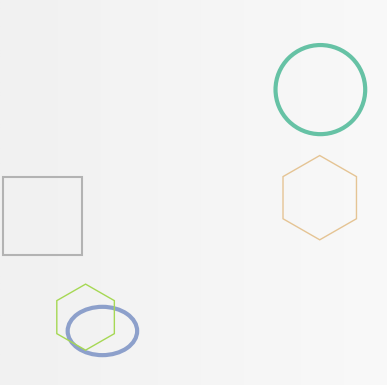[{"shape": "circle", "thickness": 3, "radius": 0.58, "center": [0.827, 0.767]}, {"shape": "oval", "thickness": 3, "radius": 0.45, "center": [0.264, 0.14]}, {"shape": "hexagon", "thickness": 1, "radius": 0.43, "center": [0.221, 0.176]}, {"shape": "hexagon", "thickness": 1, "radius": 0.55, "center": [0.825, 0.487]}, {"shape": "square", "thickness": 1.5, "radius": 0.51, "center": [0.11, 0.439]}]